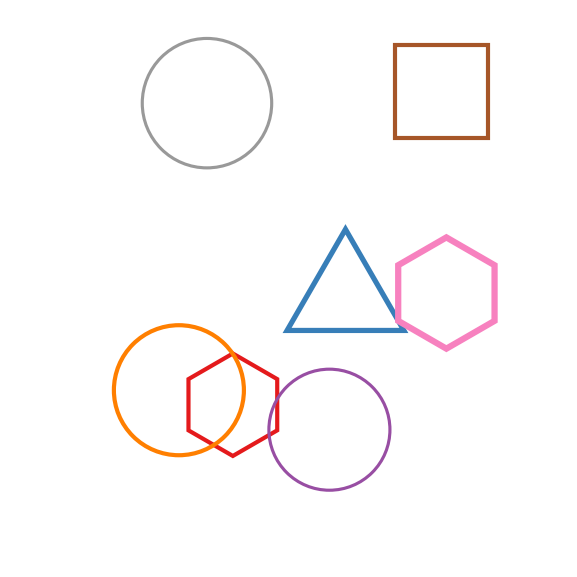[{"shape": "hexagon", "thickness": 2, "radius": 0.44, "center": [0.403, 0.298]}, {"shape": "triangle", "thickness": 2.5, "radius": 0.58, "center": [0.598, 0.485]}, {"shape": "circle", "thickness": 1.5, "radius": 0.52, "center": [0.57, 0.255]}, {"shape": "circle", "thickness": 2, "radius": 0.56, "center": [0.31, 0.323]}, {"shape": "square", "thickness": 2, "radius": 0.4, "center": [0.765, 0.841]}, {"shape": "hexagon", "thickness": 3, "radius": 0.48, "center": [0.773, 0.492]}, {"shape": "circle", "thickness": 1.5, "radius": 0.56, "center": [0.358, 0.821]}]